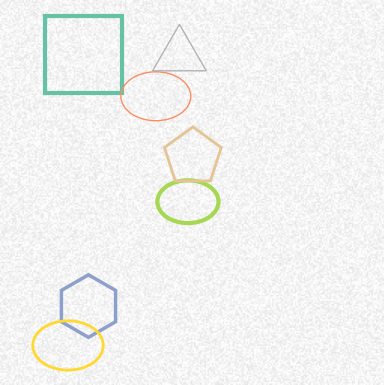[{"shape": "square", "thickness": 3, "radius": 0.5, "center": [0.217, 0.857]}, {"shape": "oval", "thickness": 1, "radius": 0.45, "center": [0.405, 0.75]}, {"shape": "hexagon", "thickness": 2.5, "radius": 0.41, "center": [0.23, 0.205]}, {"shape": "oval", "thickness": 3, "radius": 0.4, "center": [0.488, 0.476]}, {"shape": "oval", "thickness": 2, "radius": 0.46, "center": [0.177, 0.103]}, {"shape": "pentagon", "thickness": 2, "radius": 0.39, "center": [0.501, 0.593]}, {"shape": "triangle", "thickness": 1, "radius": 0.4, "center": [0.466, 0.856]}]